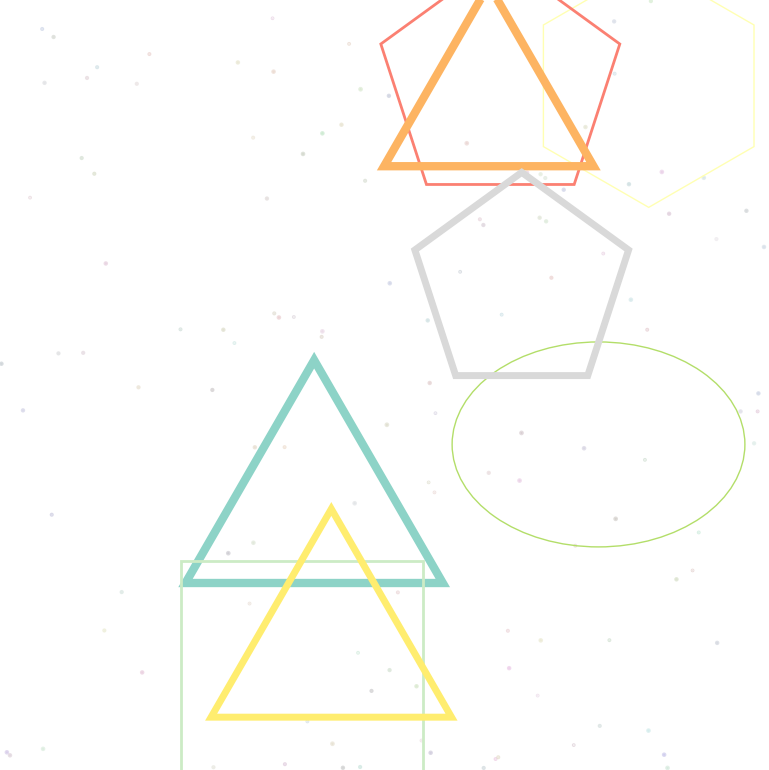[{"shape": "triangle", "thickness": 3, "radius": 0.96, "center": [0.408, 0.339]}, {"shape": "hexagon", "thickness": 0.5, "radius": 0.79, "center": [0.842, 0.889]}, {"shape": "pentagon", "thickness": 1, "radius": 0.82, "center": [0.65, 0.892]}, {"shape": "triangle", "thickness": 3, "radius": 0.79, "center": [0.635, 0.863]}, {"shape": "oval", "thickness": 0.5, "radius": 0.95, "center": [0.777, 0.423]}, {"shape": "pentagon", "thickness": 2.5, "radius": 0.73, "center": [0.678, 0.63]}, {"shape": "square", "thickness": 1, "radius": 0.79, "center": [0.392, 0.114]}, {"shape": "triangle", "thickness": 2.5, "radius": 0.9, "center": [0.43, 0.159]}]